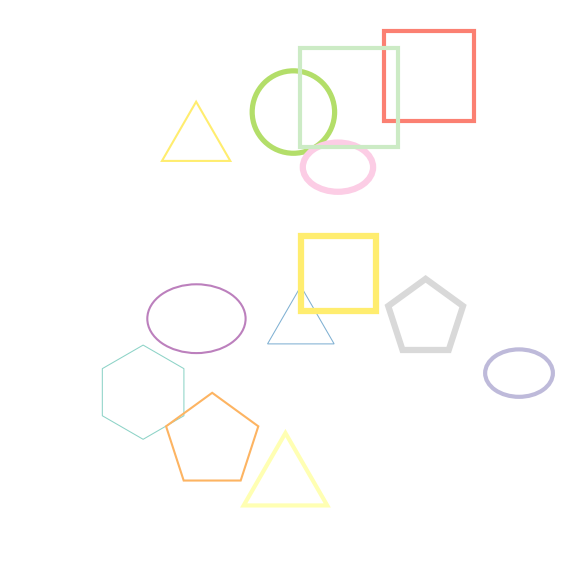[{"shape": "hexagon", "thickness": 0.5, "radius": 0.41, "center": [0.248, 0.32]}, {"shape": "triangle", "thickness": 2, "radius": 0.42, "center": [0.494, 0.166]}, {"shape": "oval", "thickness": 2, "radius": 0.29, "center": [0.899, 0.353]}, {"shape": "square", "thickness": 2, "radius": 0.39, "center": [0.743, 0.867]}, {"shape": "triangle", "thickness": 0.5, "radius": 0.33, "center": [0.521, 0.437]}, {"shape": "pentagon", "thickness": 1, "radius": 0.42, "center": [0.367, 0.235]}, {"shape": "circle", "thickness": 2.5, "radius": 0.36, "center": [0.508, 0.805]}, {"shape": "oval", "thickness": 3, "radius": 0.3, "center": [0.585, 0.71]}, {"shape": "pentagon", "thickness": 3, "radius": 0.34, "center": [0.737, 0.448]}, {"shape": "oval", "thickness": 1, "radius": 0.43, "center": [0.34, 0.447]}, {"shape": "square", "thickness": 2, "radius": 0.43, "center": [0.605, 0.83]}, {"shape": "triangle", "thickness": 1, "radius": 0.34, "center": [0.34, 0.755]}, {"shape": "square", "thickness": 3, "radius": 0.33, "center": [0.587, 0.525]}]